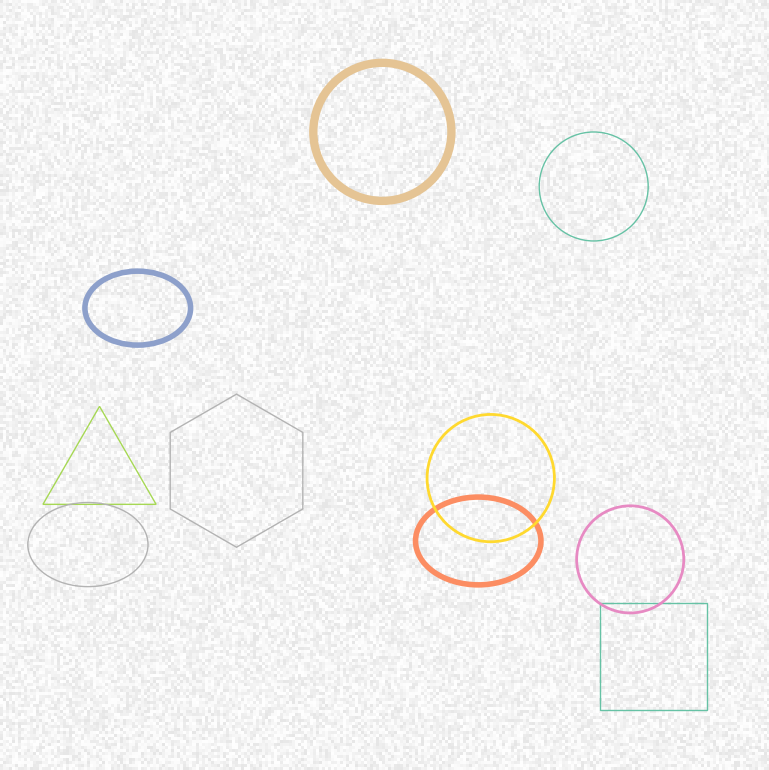[{"shape": "circle", "thickness": 0.5, "radius": 0.35, "center": [0.771, 0.758]}, {"shape": "square", "thickness": 0.5, "radius": 0.35, "center": [0.848, 0.148]}, {"shape": "oval", "thickness": 2, "radius": 0.41, "center": [0.621, 0.297]}, {"shape": "oval", "thickness": 2, "radius": 0.34, "center": [0.179, 0.6]}, {"shape": "circle", "thickness": 1, "radius": 0.35, "center": [0.818, 0.274]}, {"shape": "triangle", "thickness": 0.5, "radius": 0.42, "center": [0.129, 0.387]}, {"shape": "circle", "thickness": 1, "radius": 0.41, "center": [0.637, 0.379]}, {"shape": "circle", "thickness": 3, "radius": 0.45, "center": [0.497, 0.829]}, {"shape": "hexagon", "thickness": 0.5, "radius": 0.5, "center": [0.307, 0.389]}, {"shape": "oval", "thickness": 0.5, "radius": 0.39, "center": [0.114, 0.293]}]